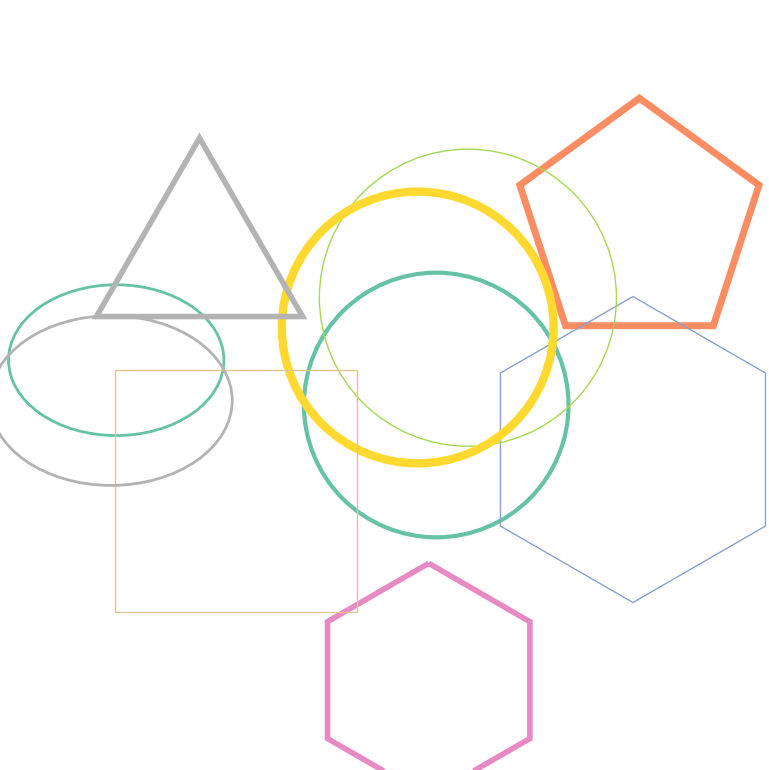[{"shape": "circle", "thickness": 1.5, "radius": 0.86, "center": [0.566, 0.474]}, {"shape": "oval", "thickness": 1, "radius": 0.7, "center": [0.151, 0.532]}, {"shape": "pentagon", "thickness": 2.5, "radius": 0.82, "center": [0.83, 0.709]}, {"shape": "hexagon", "thickness": 0.5, "radius": 0.99, "center": [0.822, 0.416]}, {"shape": "hexagon", "thickness": 2, "radius": 0.76, "center": [0.557, 0.117]}, {"shape": "circle", "thickness": 0.5, "radius": 0.96, "center": [0.608, 0.613]}, {"shape": "circle", "thickness": 3, "radius": 0.88, "center": [0.542, 0.575]}, {"shape": "square", "thickness": 0.5, "radius": 0.79, "center": [0.307, 0.362]}, {"shape": "oval", "thickness": 1, "radius": 0.79, "center": [0.144, 0.48]}, {"shape": "triangle", "thickness": 2, "radius": 0.77, "center": [0.259, 0.666]}]